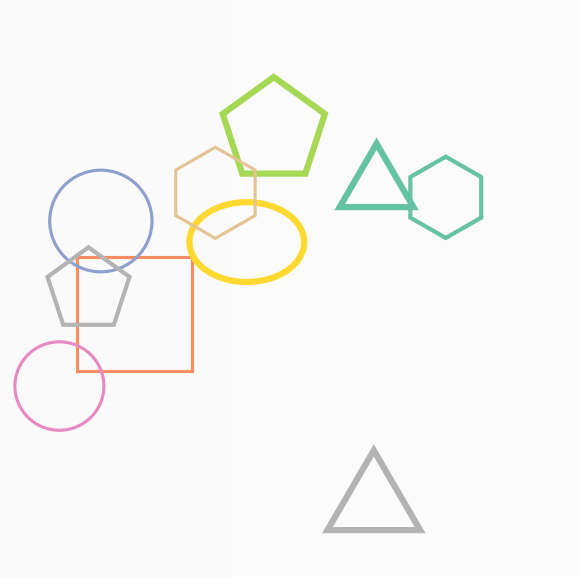[{"shape": "hexagon", "thickness": 2, "radius": 0.35, "center": [0.767, 0.657]}, {"shape": "triangle", "thickness": 3, "radius": 0.37, "center": [0.648, 0.677]}, {"shape": "square", "thickness": 1.5, "radius": 0.5, "center": [0.232, 0.456]}, {"shape": "circle", "thickness": 1.5, "radius": 0.44, "center": [0.174, 0.616]}, {"shape": "circle", "thickness": 1.5, "radius": 0.38, "center": [0.102, 0.331]}, {"shape": "pentagon", "thickness": 3, "radius": 0.46, "center": [0.471, 0.773]}, {"shape": "oval", "thickness": 3, "radius": 0.49, "center": [0.425, 0.58]}, {"shape": "hexagon", "thickness": 1.5, "radius": 0.39, "center": [0.371, 0.665]}, {"shape": "pentagon", "thickness": 2, "radius": 0.37, "center": [0.152, 0.497]}, {"shape": "triangle", "thickness": 3, "radius": 0.46, "center": [0.643, 0.127]}]